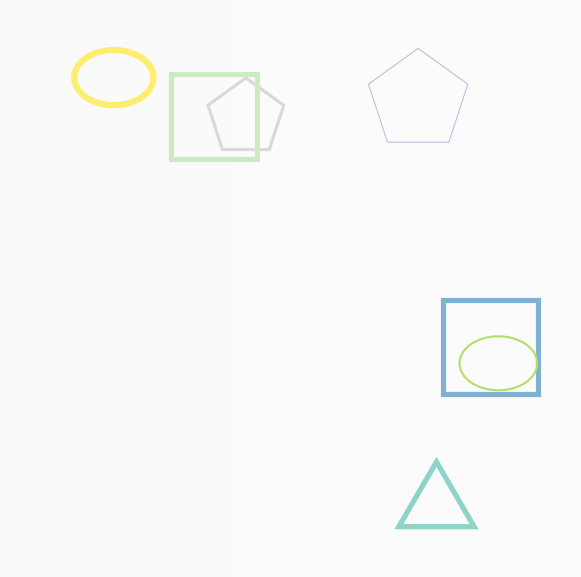[{"shape": "triangle", "thickness": 2.5, "radius": 0.37, "center": [0.751, 0.125]}, {"shape": "pentagon", "thickness": 0.5, "radius": 0.45, "center": [0.719, 0.826]}, {"shape": "square", "thickness": 2.5, "radius": 0.41, "center": [0.844, 0.398]}, {"shape": "oval", "thickness": 1, "radius": 0.33, "center": [0.857, 0.37]}, {"shape": "pentagon", "thickness": 1.5, "radius": 0.34, "center": [0.423, 0.796]}, {"shape": "square", "thickness": 2.5, "radius": 0.37, "center": [0.369, 0.797]}, {"shape": "oval", "thickness": 3, "radius": 0.34, "center": [0.196, 0.865]}]